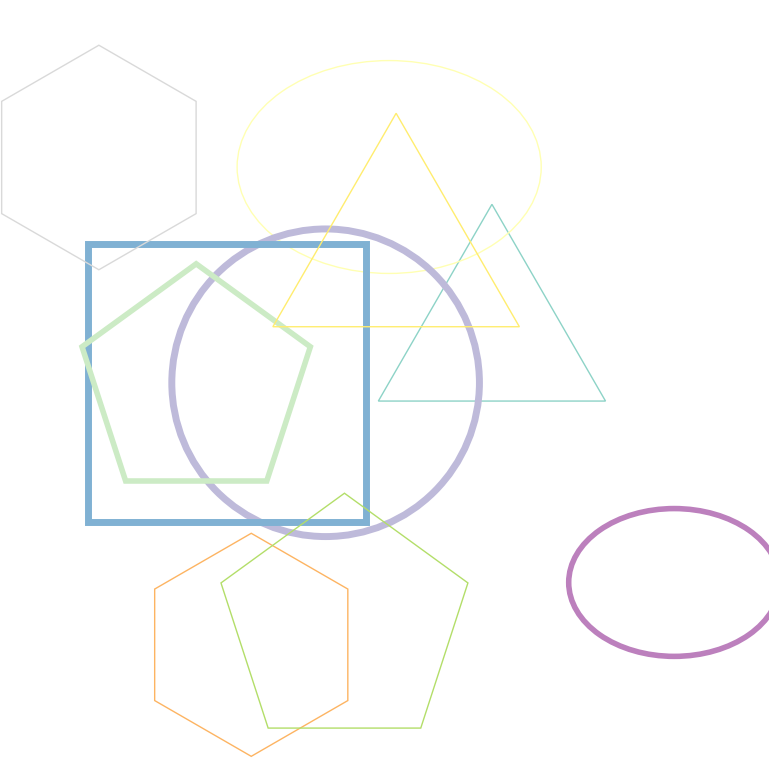[{"shape": "triangle", "thickness": 0.5, "radius": 0.85, "center": [0.639, 0.564]}, {"shape": "oval", "thickness": 0.5, "radius": 0.99, "center": [0.505, 0.783]}, {"shape": "circle", "thickness": 2.5, "radius": 1.0, "center": [0.423, 0.503]}, {"shape": "square", "thickness": 2.5, "radius": 0.9, "center": [0.294, 0.502]}, {"shape": "hexagon", "thickness": 0.5, "radius": 0.72, "center": [0.326, 0.163]}, {"shape": "pentagon", "thickness": 0.5, "radius": 0.84, "center": [0.447, 0.191]}, {"shape": "hexagon", "thickness": 0.5, "radius": 0.73, "center": [0.128, 0.795]}, {"shape": "oval", "thickness": 2, "radius": 0.69, "center": [0.876, 0.244]}, {"shape": "pentagon", "thickness": 2, "radius": 0.78, "center": [0.255, 0.501]}, {"shape": "triangle", "thickness": 0.5, "radius": 0.92, "center": [0.514, 0.668]}]